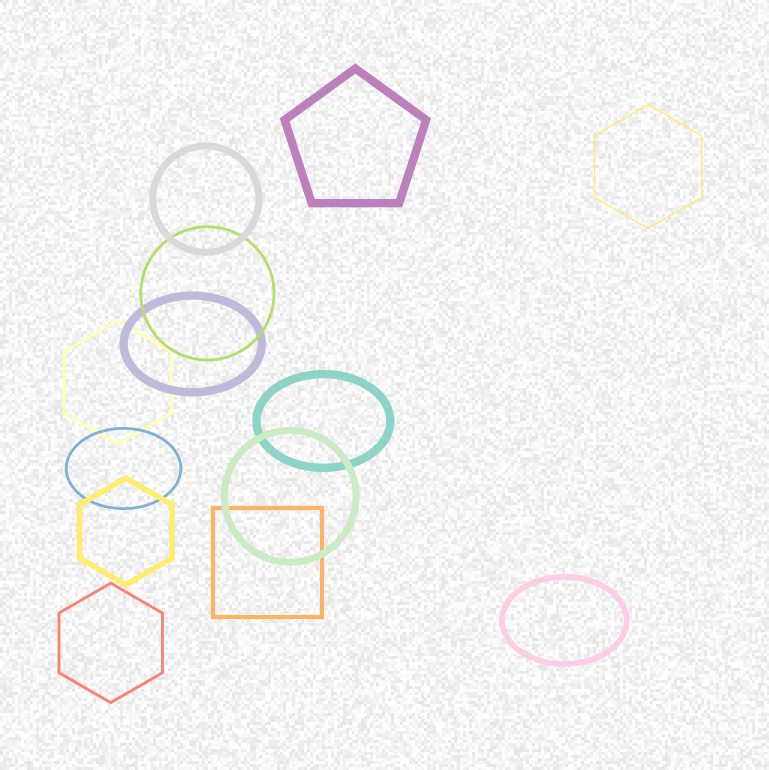[{"shape": "oval", "thickness": 3, "radius": 0.43, "center": [0.42, 0.453]}, {"shape": "hexagon", "thickness": 1, "radius": 0.4, "center": [0.153, 0.503]}, {"shape": "oval", "thickness": 3, "radius": 0.45, "center": [0.25, 0.553]}, {"shape": "hexagon", "thickness": 1, "radius": 0.39, "center": [0.144, 0.165]}, {"shape": "oval", "thickness": 1, "radius": 0.37, "center": [0.16, 0.392]}, {"shape": "square", "thickness": 1.5, "radius": 0.35, "center": [0.347, 0.269]}, {"shape": "circle", "thickness": 1, "radius": 0.43, "center": [0.269, 0.619]}, {"shape": "oval", "thickness": 2, "radius": 0.4, "center": [0.733, 0.194]}, {"shape": "circle", "thickness": 2.5, "radius": 0.35, "center": [0.267, 0.741]}, {"shape": "pentagon", "thickness": 3, "radius": 0.48, "center": [0.462, 0.814]}, {"shape": "circle", "thickness": 2.5, "radius": 0.43, "center": [0.377, 0.355]}, {"shape": "hexagon", "thickness": 2, "radius": 0.35, "center": [0.163, 0.31]}, {"shape": "hexagon", "thickness": 0.5, "radius": 0.4, "center": [0.842, 0.784]}]